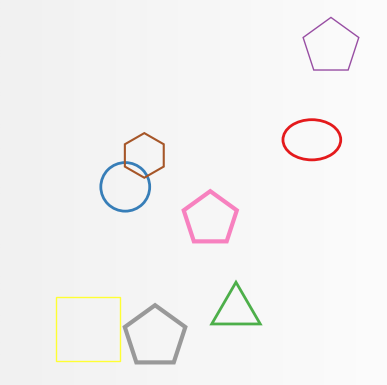[{"shape": "oval", "thickness": 2, "radius": 0.37, "center": [0.805, 0.637]}, {"shape": "circle", "thickness": 2, "radius": 0.32, "center": [0.323, 0.515]}, {"shape": "triangle", "thickness": 2, "radius": 0.36, "center": [0.609, 0.195]}, {"shape": "pentagon", "thickness": 1, "radius": 0.38, "center": [0.854, 0.879]}, {"shape": "square", "thickness": 1, "radius": 0.42, "center": [0.227, 0.145]}, {"shape": "hexagon", "thickness": 1.5, "radius": 0.29, "center": [0.372, 0.596]}, {"shape": "pentagon", "thickness": 3, "radius": 0.36, "center": [0.543, 0.431]}, {"shape": "pentagon", "thickness": 3, "radius": 0.41, "center": [0.4, 0.125]}]